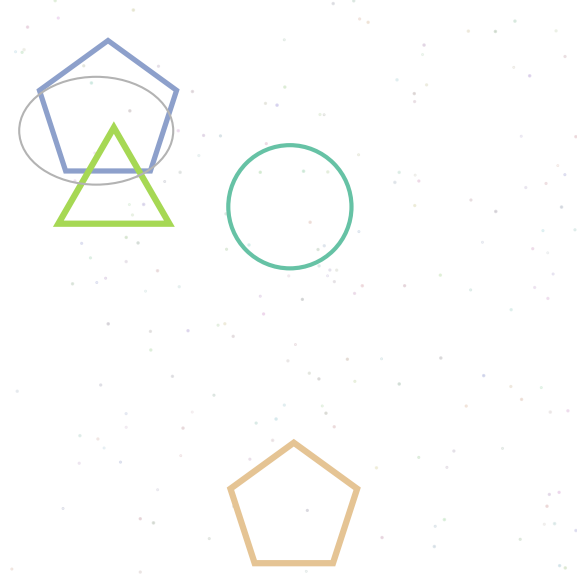[{"shape": "circle", "thickness": 2, "radius": 0.53, "center": [0.502, 0.641]}, {"shape": "pentagon", "thickness": 2.5, "radius": 0.62, "center": [0.187, 0.804]}, {"shape": "triangle", "thickness": 3, "radius": 0.55, "center": [0.197, 0.667]}, {"shape": "pentagon", "thickness": 3, "radius": 0.58, "center": [0.509, 0.117]}, {"shape": "oval", "thickness": 1, "radius": 0.67, "center": [0.167, 0.773]}]